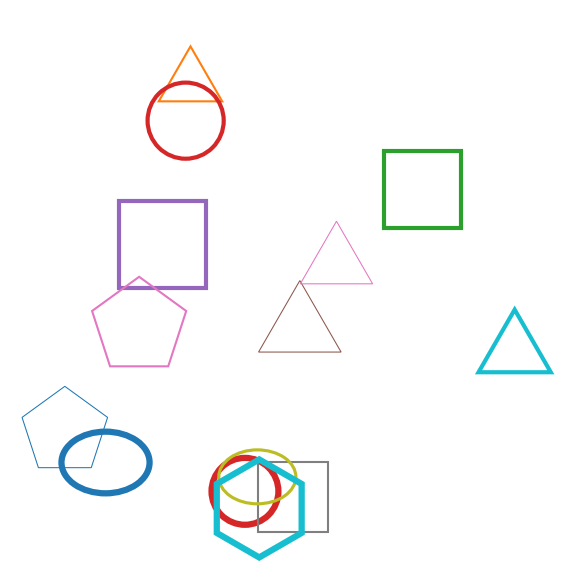[{"shape": "pentagon", "thickness": 0.5, "radius": 0.39, "center": [0.112, 0.252]}, {"shape": "oval", "thickness": 3, "radius": 0.38, "center": [0.183, 0.198]}, {"shape": "triangle", "thickness": 1, "radius": 0.32, "center": [0.33, 0.855]}, {"shape": "square", "thickness": 2, "radius": 0.34, "center": [0.732, 0.671]}, {"shape": "circle", "thickness": 2, "radius": 0.33, "center": [0.321, 0.79]}, {"shape": "circle", "thickness": 3, "radius": 0.29, "center": [0.424, 0.148]}, {"shape": "square", "thickness": 2, "radius": 0.38, "center": [0.281, 0.576]}, {"shape": "triangle", "thickness": 0.5, "radius": 0.41, "center": [0.519, 0.431]}, {"shape": "pentagon", "thickness": 1, "radius": 0.43, "center": [0.241, 0.434]}, {"shape": "triangle", "thickness": 0.5, "radius": 0.36, "center": [0.583, 0.544]}, {"shape": "square", "thickness": 1, "radius": 0.3, "center": [0.507, 0.138]}, {"shape": "oval", "thickness": 1.5, "radius": 0.33, "center": [0.446, 0.173]}, {"shape": "hexagon", "thickness": 3, "radius": 0.42, "center": [0.449, 0.119]}, {"shape": "triangle", "thickness": 2, "radius": 0.36, "center": [0.891, 0.391]}]